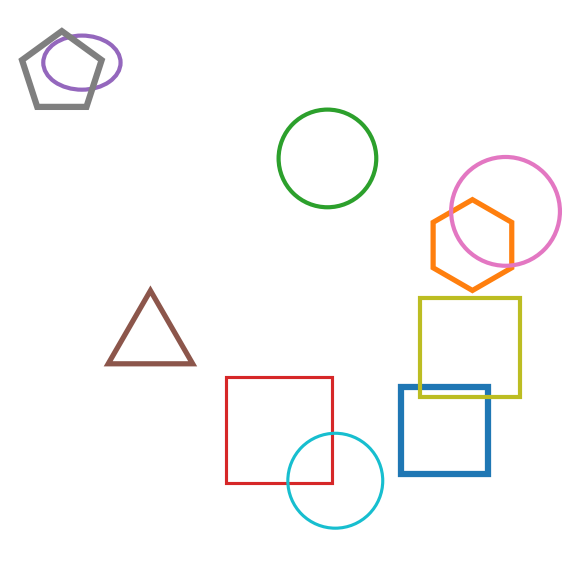[{"shape": "square", "thickness": 3, "radius": 0.38, "center": [0.77, 0.255]}, {"shape": "hexagon", "thickness": 2.5, "radius": 0.39, "center": [0.818, 0.575]}, {"shape": "circle", "thickness": 2, "radius": 0.42, "center": [0.567, 0.725]}, {"shape": "square", "thickness": 1.5, "radius": 0.46, "center": [0.484, 0.255]}, {"shape": "oval", "thickness": 2, "radius": 0.33, "center": [0.142, 0.891]}, {"shape": "triangle", "thickness": 2.5, "radius": 0.42, "center": [0.26, 0.411]}, {"shape": "circle", "thickness": 2, "radius": 0.47, "center": [0.875, 0.633]}, {"shape": "pentagon", "thickness": 3, "radius": 0.36, "center": [0.107, 0.873]}, {"shape": "square", "thickness": 2, "radius": 0.43, "center": [0.814, 0.398]}, {"shape": "circle", "thickness": 1.5, "radius": 0.41, "center": [0.581, 0.167]}]